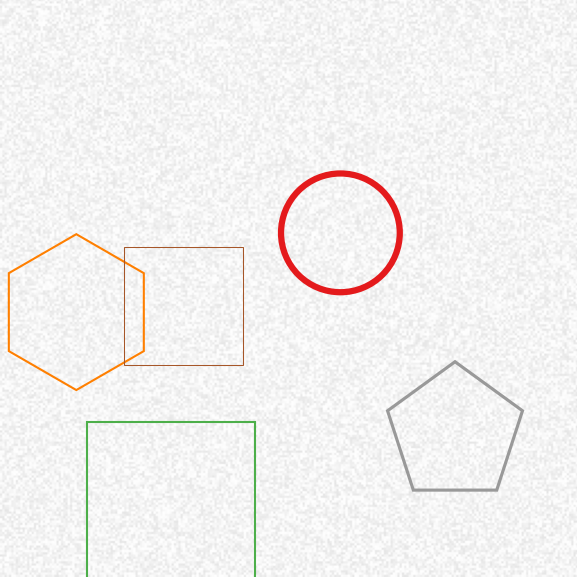[{"shape": "circle", "thickness": 3, "radius": 0.51, "center": [0.589, 0.596]}, {"shape": "square", "thickness": 1, "radius": 0.73, "center": [0.296, 0.123]}, {"shape": "hexagon", "thickness": 1, "radius": 0.67, "center": [0.132, 0.459]}, {"shape": "square", "thickness": 0.5, "radius": 0.51, "center": [0.318, 0.469]}, {"shape": "pentagon", "thickness": 1.5, "radius": 0.61, "center": [0.788, 0.25]}]